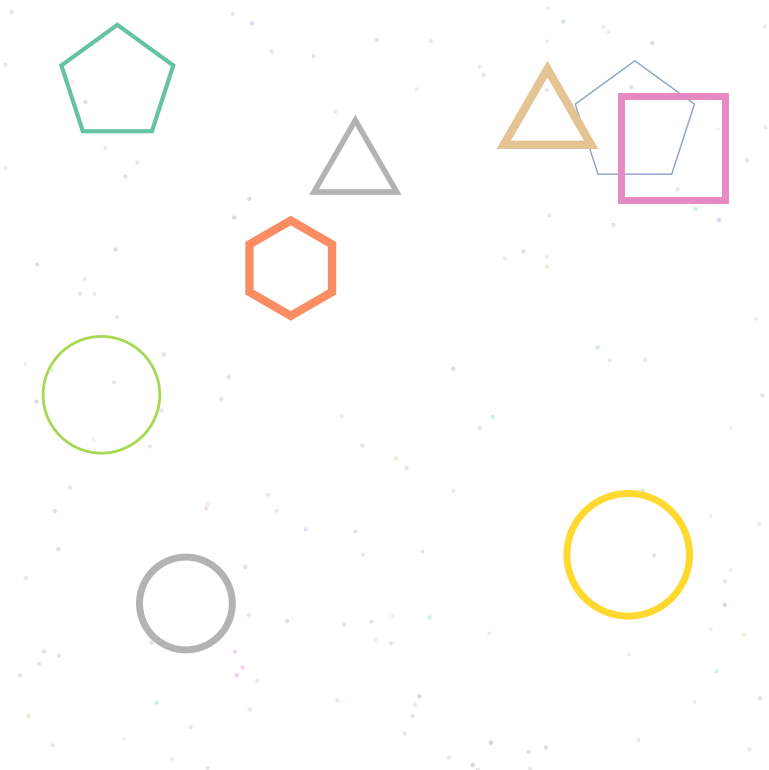[{"shape": "pentagon", "thickness": 1.5, "radius": 0.38, "center": [0.152, 0.891]}, {"shape": "hexagon", "thickness": 3, "radius": 0.31, "center": [0.378, 0.652]}, {"shape": "pentagon", "thickness": 0.5, "radius": 0.41, "center": [0.824, 0.84]}, {"shape": "square", "thickness": 2.5, "radius": 0.34, "center": [0.874, 0.808]}, {"shape": "circle", "thickness": 1, "radius": 0.38, "center": [0.132, 0.487]}, {"shape": "circle", "thickness": 2.5, "radius": 0.4, "center": [0.816, 0.279]}, {"shape": "triangle", "thickness": 3, "radius": 0.33, "center": [0.711, 0.845]}, {"shape": "circle", "thickness": 2.5, "radius": 0.3, "center": [0.241, 0.216]}, {"shape": "triangle", "thickness": 2, "radius": 0.31, "center": [0.461, 0.782]}]